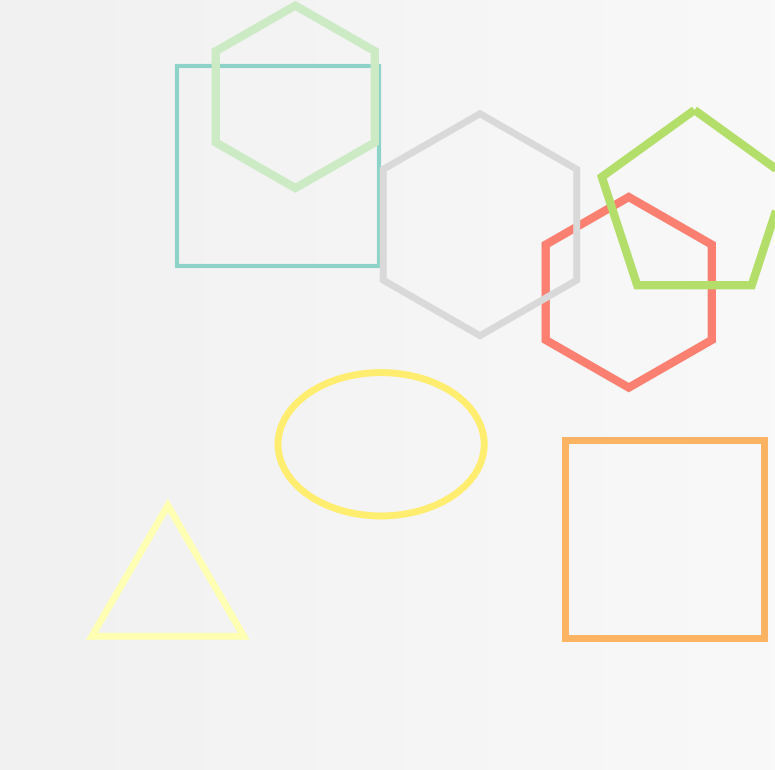[{"shape": "square", "thickness": 1.5, "radius": 0.65, "center": [0.359, 0.785]}, {"shape": "triangle", "thickness": 2.5, "radius": 0.57, "center": [0.217, 0.23]}, {"shape": "hexagon", "thickness": 3, "radius": 0.62, "center": [0.811, 0.62]}, {"shape": "square", "thickness": 2.5, "radius": 0.64, "center": [0.857, 0.3]}, {"shape": "pentagon", "thickness": 3, "radius": 0.63, "center": [0.896, 0.731]}, {"shape": "hexagon", "thickness": 2.5, "radius": 0.72, "center": [0.619, 0.708]}, {"shape": "hexagon", "thickness": 3, "radius": 0.59, "center": [0.381, 0.874]}, {"shape": "oval", "thickness": 2.5, "radius": 0.67, "center": [0.492, 0.423]}]